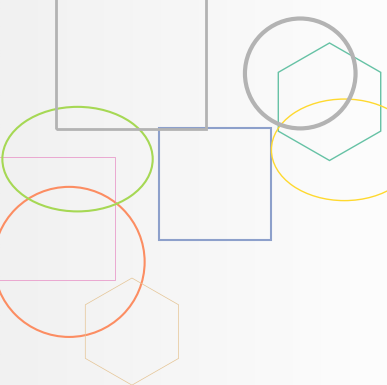[{"shape": "hexagon", "thickness": 1, "radius": 0.76, "center": [0.85, 0.736]}, {"shape": "circle", "thickness": 1.5, "radius": 0.97, "center": [0.178, 0.32]}, {"shape": "square", "thickness": 1.5, "radius": 0.72, "center": [0.555, 0.522]}, {"shape": "square", "thickness": 0.5, "radius": 0.8, "center": [0.136, 0.432]}, {"shape": "oval", "thickness": 1.5, "radius": 0.97, "center": [0.2, 0.587]}, {"shape": "oval", "thickness": 1, "radius": 0.94, "center": [0.889, 0.611]}, {"shape": "hexagon", "thickness": 0.5, "radius": 0.7, "center": [0.341, 0.139]}, {"shape": "circle", "thickness": 3, "radius": 0.71, "center": [0.775, 0.809]}, {"shape": "square", "thickness": 2, "radius": 0.97, "center": [0.339, 0.859]}]